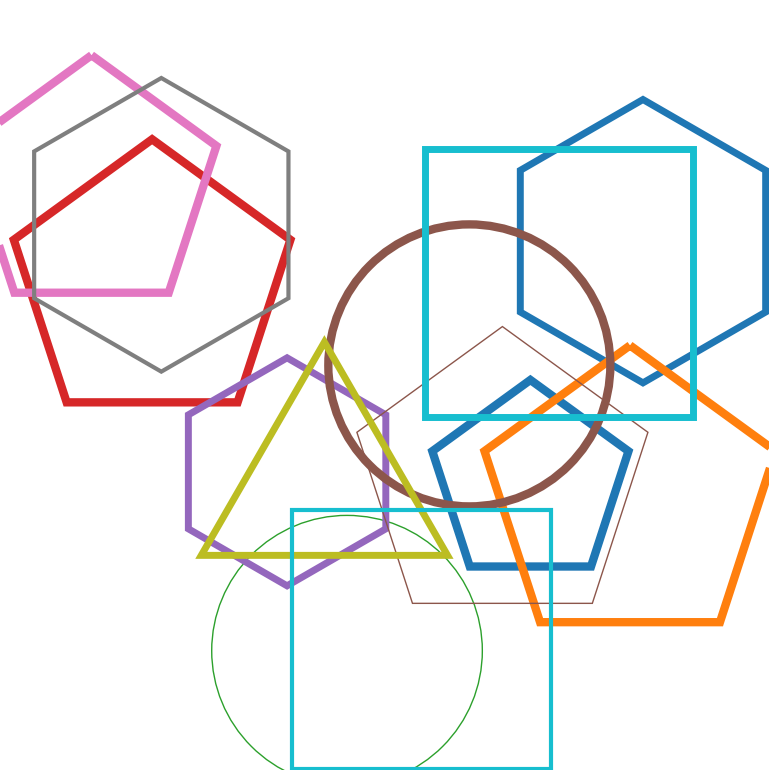[{"shape": "pentagon", "thickness": 3, "radius": 0.67, "center": [0.689, 0.373]}, {"shape": "hexagon", "thickness": 2.5, "radius": 0.92, "center": [0.835, 0.687]}, {"shape": "pentagon", "thickness": 3, "radius": 0.99, "center": [0.818, 0.353]}, {"shape": "circle", "thickness": 0.5, "radius": 0.88, "center": [0.451, 0.155]}, {"shape": "pentagon", "thickness": 3, "radius": 0.94, "center": [0.198, 0.63]}, {"shape": "hexagon", "thickness": 2.5, "radius": 0.74, "center": [0.373, 0.387]}, {"shape": "circle", "thickness": 3, "radius": 0.92, "center": [0.61, 0.525]}, {"shape": "pentagon", "thickness": 0.5, "radius": 0.99, "center": [0.652, 0.377]}, {"shape": "pentagon", "thickness": 3, "radius": 0.85, "center": [0.119, 0.758]}, {"shape": "hexagon", "thickness": 1.5, "radius": 0.95, "center": [0.209, 0.708]}, {"shape": "triangle", "thickness": 2.5, "radius": 0.92, "center": [0.421, 0.371]}, {"shape": "square", "thickness": 1.5, "radius": 0.84, "center": [0.547, 0.169]}, {"shape": "square", "thickness": 2.5, "radius": 0.87, "center": [0.726, 0.632]}]